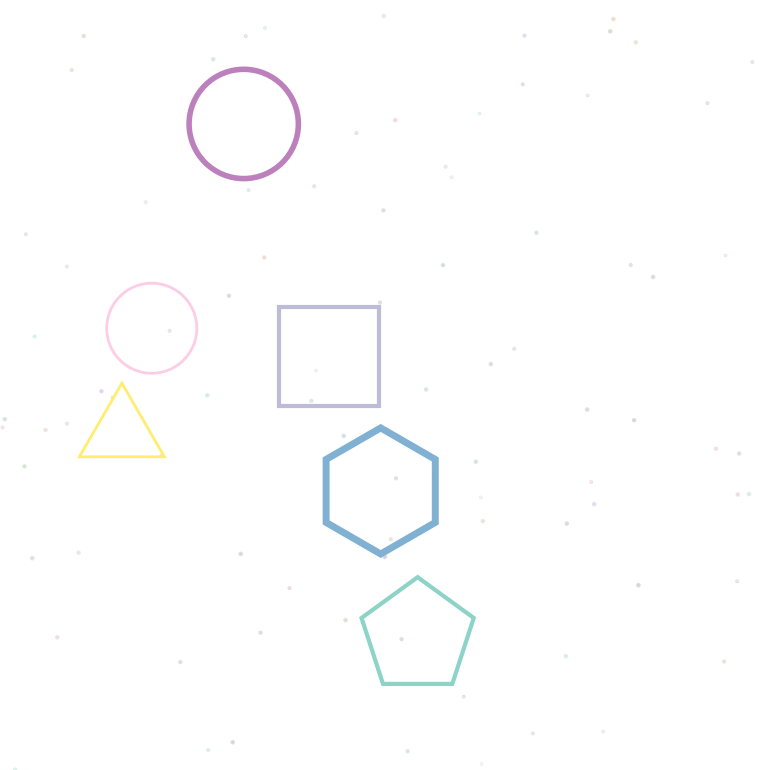[{"shape": "pentagon", "thickness": 1.5, "radius": 0.38, "center": [0.542, 0.174]}, {"shape": "square", "thickness": 1.5, "radius": 0.32, "center": [0.427, 0.537]}, {"shape": "hexagon", "thickness": 2.5, "radius": 0.41, "center": [0.494, 0.362]}, {"shape": "circle", "thickness": 1, "radius": 0.29, "center": [0.197, 0.574]}, {"shape": "circle", "thickness": 2, "radius": 0.35, "center": [0.317, 0.839]}, {"shape": "triangle", "thickness": 1, "radius": 0.32, "center": [0.158, 0.439]}]